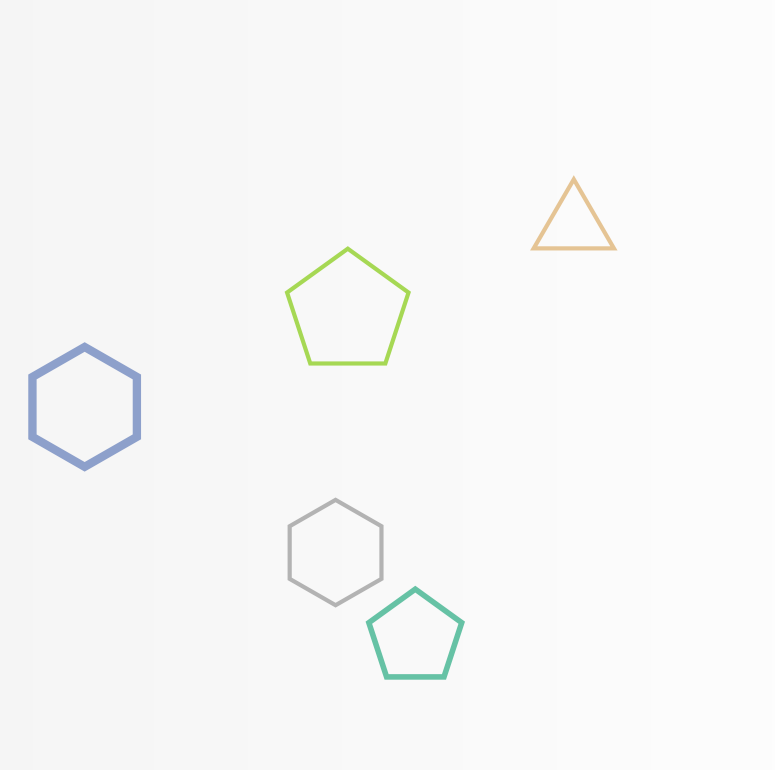[{"shape": "pentagon", "thickness": 2, "radius": 0.32, "center": [0.536, 0.172]}, {"shape": "hexagon", "thickness": 3, "radius": 0.39, "center": [0.109, 0.472]}, {"shape": "pentagon", "thickness": 1.5, "radius": 0.41, "center": [0.449, 0.595]}, {"shape": "triangle", "thickness": 1.5, "radius": 0.3, "center": [0.74, 0.707]}, {"shape": "hexagon", "thickness": 1.5, "radius": 0.34, "center": [0.433, 0.282]}]